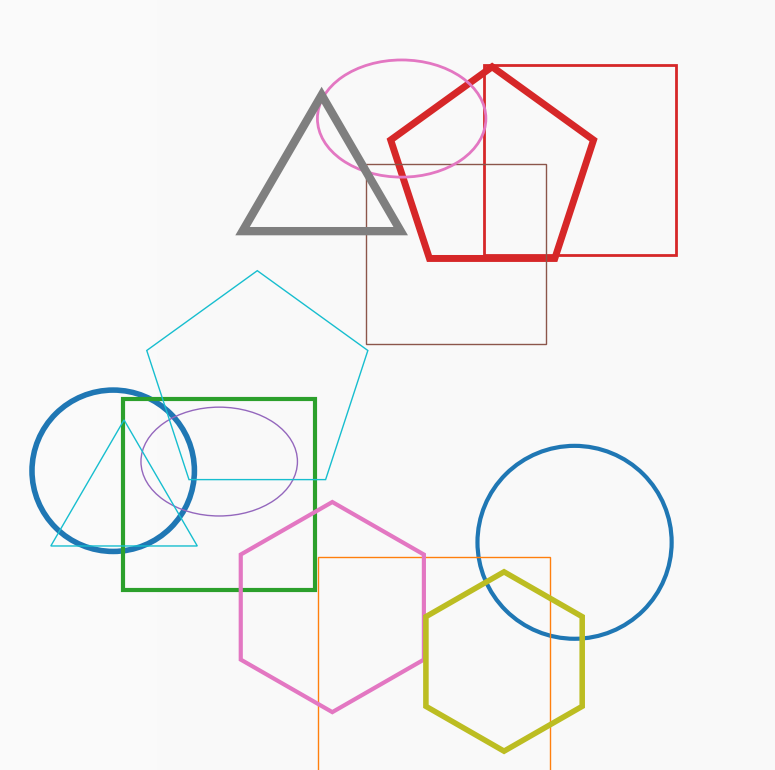[{"shape": "circle", "thickness": 1.5, "radius": 0.63, "center": [0.741, 0.296]}, {"shape": "circle", "thickness": 2, "radius": 0.52, "center": [0.146, 0.389]}, {"shape": "square", "thickness": 0.5, "radius": 0.75, "center": [0.56, 0.127]}, {"shape": "square", "thickness": 1.5, "radius": 0.62, "center": [0.283, 0.358]}, {"shape": "square", "thickness": 1, "radius": 0.62, "center": [0.748, 0.792]}, {"shape": "pentagon", "thickness": 2.5, "radius": 0.69, "center": [0.635, 0.776]}, {"shape": "oval", "thickness": 0.5, "radius": 0.5, "center": [0.283, 0.401]}, {"shape": "square", "thickness": 0.5, "radius": 0.58, "center": [0.588, 0.67]}, {"shape": "hexagon", "thickness": 1.5, "radius": 0.68, "center": [0.429, 0.212]}, {"shape": "oval", "thickness": 1, "radius": 0.54, "center": [0.518, 0.846]}, {"shape": "triangle", "thickness": 3, "radius": 0.59, "center": [0.415, 0.759]}, {"shape": "hexagon", "thickness": 2, "radius": 0.58, "center": [0.65, 0.141]}, {"shape": "pentagon", "thickness": 0.5, "radius": 0.75, "center": [0.332, 0.498]}, {"shape": "triangle", "thickness": 0.5, "radius": 0.55, "center": [0.16, 0.345]}]